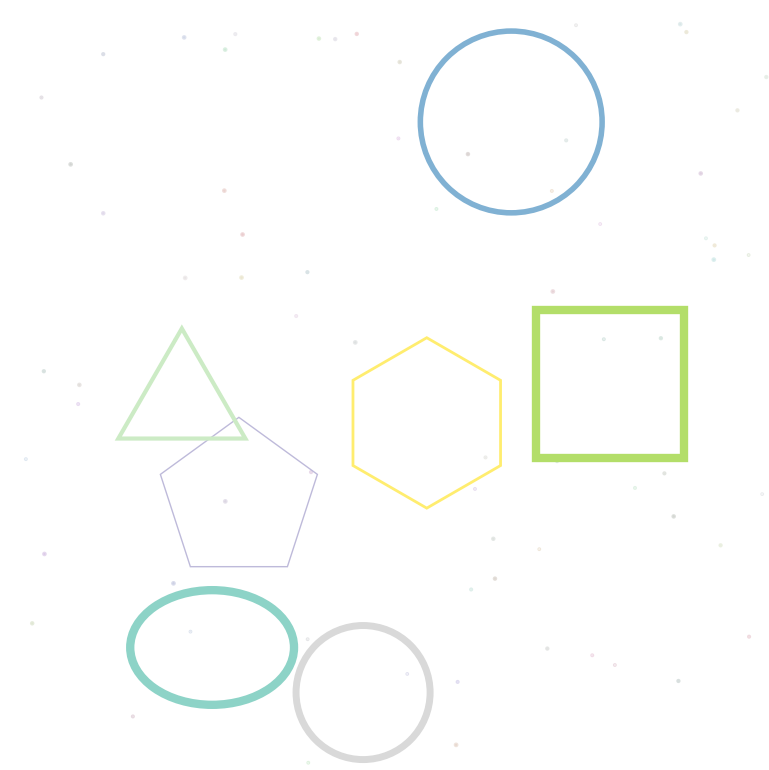[{"shape": "oval", "thickness": 3, "radius": 0.53, "center": [0.275, 0.159]}, {"shape": "pentagon", "thickness": 0.5, "radius": 0.54, "center": [0.31, 0.351]}, {"shape": "circle", "thickness": 2, "radius": 0.59, "center": [0.664, 0.842]}, {"shape": "square", "thickness": 3, "radius": 0.48, "center": [0.792, 0.501]}, {"shape": "circle", "thickness": 2.5, "radius": 0.44, "center": [0.472, 0.101]}, {"shape": "triangle", "thickness": 1.5, "radius": 0.48, "center": [0.236, 0.478]}, {"shape": "hexagon", "thickness": 1, "radius": 0.55, "center": [0.554, 0.451]}]